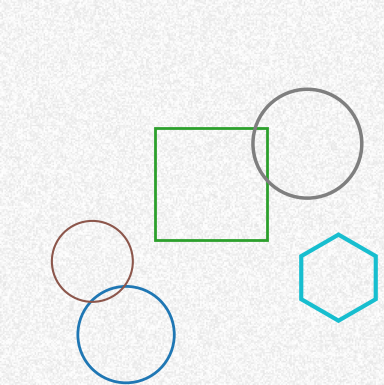[{"shape": "circle", "thickness": 2, "radius": 0.63, "center": [0.327, 0.131]}, {"shape": "square", "thickness": 2, "radius": 0.73, "center": [0.548, 0.522]}, {"shape": "circle", "thickness": 1.5, "radius": 0.53, "center": [0.24, 0.321]}, {"shape": "circle", "thickness": 2.5, "radius": 0.71, "center": [0.798, 0.627]}, {"shape": "hexagon", "thickness": 3, "radius": 0.56, "center": [0.879, 0.279]}]